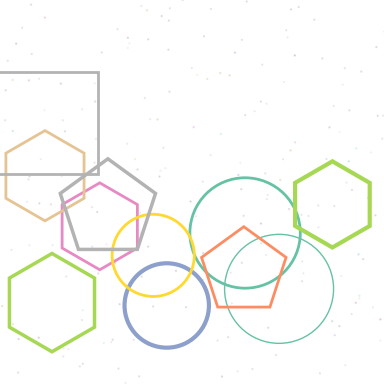[{"shape": "circle", "thickness": 1, "radius": 0.71, "center": [0.725, 0.25]}, {"shape": "circle", "thickness": 2, "radius": 0.72, "center": [0.637, 0.395]}, {"shape": "pentagon", "thickness": 2, "radius": 0.58, "center": [0.633, 0.296]}, {"shape": "circle", "thickness": 3, "radius": 0.55, "center": [0.433, 0.207]}, {"shape": "hexagon", "thickness": 2, "radius": 0.56, "center": [0.259, 0.412]}, {"shape": "hexagon", "thickness": 2.5, "radius": 0.64, "center": [0.135, 0.214]}, {"shape": "hexagon", "thickness": 3, "radius": 0.56, "center": [0.863, 0.469]}, {"shape": "circle", "thickness": 2, "radius": 0.53, "center": [0.398, 0.337]}, {"shape": "hexagon", "thickness": 2, "radius": 0.59, "center": [0.117, 0.544]}, {"shape": "pentagon", "thickness": 2.5, "radius": 0.65, "center": [0.28, 0.457]}, {"shape": "square", "thickness": 2, "radius": 0.66, "center": [0.123, 0.68]}]